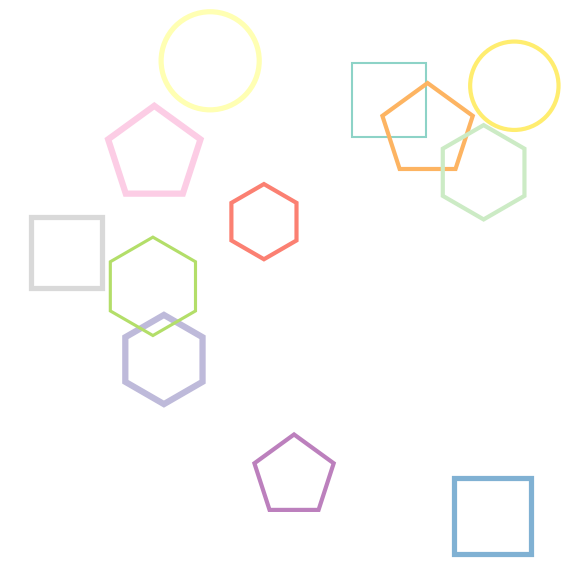[{"shape": "square", "thickness": 1, "radius": 0.32, "center": [0.674, 0.825]}, {"shape": "circle", "thickness": 2.5, "radius": 0.42, "center": [0.364, 0.894]}, {"shape": "hexagon", "thickness": 3, "radius": 0.39, "center": [0.284, 0.377]}, {"shape": "hexagon", "thickness": 2, "radius": 0.33, "center": [0.457, 0.615]}, {"shape": "square", "thickness": 2.5, "radius": 0.33, "center": [0.853, 0.106]}, {"shape": "pentagon", "thickness": 2, "radius": 0.41, "center": [0.74, 0.773]}, {"shape": "hexagon", "thickness": 1.5, "radius": 0.43, "center": [0.265, 0.503]}, {"shape": "pentagon", "thickness": 3, "radius": 0.42, "center": [0.267, 0.732]}, {"shape": "square", "thickness": 2.5, "radius": 0.31, "center": [0.115, 0.562]}, {"shape": "pentagon", "thickness": 2, "radius": 0.36, "center": [0.509, 0.175]}, {"shape": "hexagon", "thickness": 2, "radius": 0.41, "center": [0.837, 0.701]}, {"shape": "circle", "thickness": 2, "radius": 0.38, "center": [0.891, 0.851]}]